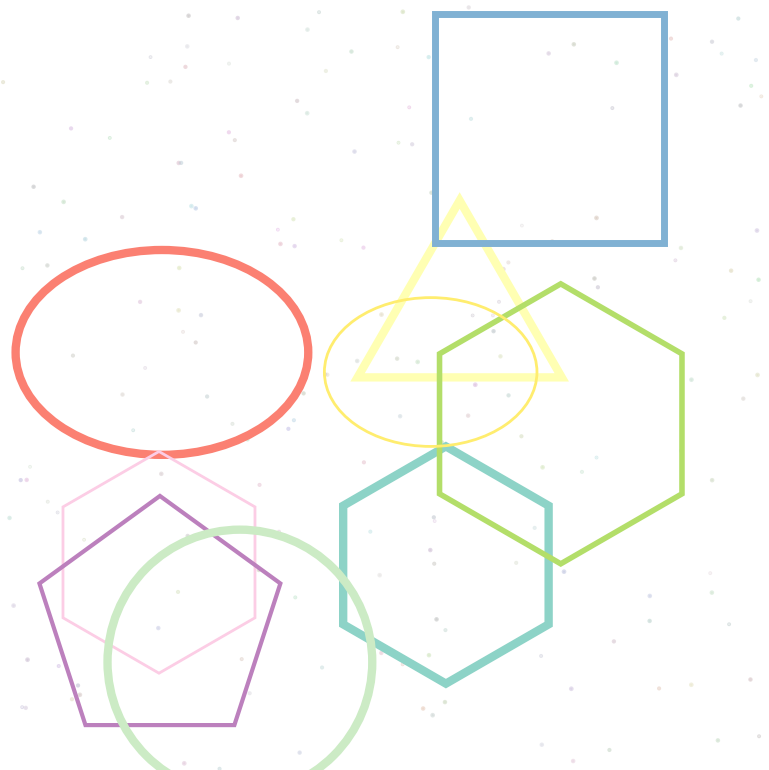[{"shape": "hexagon", "thickness": 3, "radius": 0.77, "center": [0.579, 0.266]}, {"shape": "triangle", "thickness": 3, "radius": 0.77, "center": [0.597, 0.586]}, {"shape": "oval", "thickness": 3, "radius": 0.95, "center": [0.21, 0.542]}, {"shape": "square", "thickness": 2.5, "radius": 0.75, "center": [0.713, 0.833]}, {"shape": "hexagon", "thickness": 2, "radius": 0.91, "center": [0.728, 0.45]}, {"shape": "hexagon", "thickness": 1, "radius": 0.72, "center": [0.206, 0.27]}, {"shape": "pentagon", "thickness": 1.5, "radius": 0.82, "center": [0.208, 0.191]}, {"shape": "circle", "thickness": 3, "radius": 0.86, "center": [0.312, 0.14]}, {"shape": "oval", "thickness": 1, "radius": 0.69, "center": [0.559, 0.517]}]